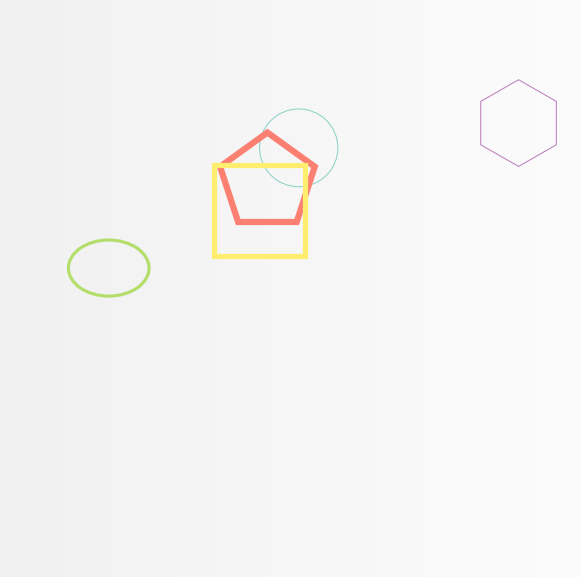[{"shape": "circle", "thickness": 0.5, "radius": 0.34, "center": [0.514, 0.743]}, {"shape": "pentagon", "thickness": 3, "radius": 0.43, "center": [0.46, 0.684]}, {"shape": "oval", "thickness": 1.5, "radius": 0.35, "center": [0.187, 0.535]}, {"shape": "hexagon", "thickness": 0.5, "radius": 0.38, "center": [0.892, 0.786]}, {"shape": "square", "thickness": 2.5, "radius": 0.39, "center": [0.446, 0.635]}]